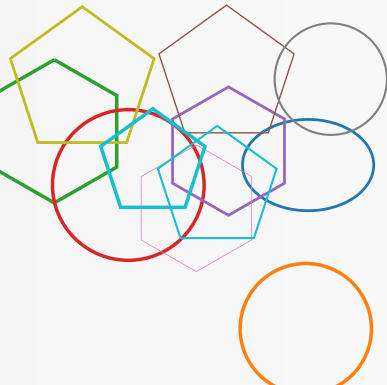[{"shape": "oval", "thickness": 2, "radius": 0.85, "center": [0.795, 0.571]}, {"shape": "circle", "thickness": 2.5, "radius": 0.85, "center": [0.789, 0.146]}, {"shape": "hexagon", "thickness": 2.5, "radius": 0.93, "center": [0.14, 0.659]}, {"shape": "circle", "thickness": 2.5, "radius": 0.98, "center": [0.331, 0.52]}, {"shape": "hexagon", "thickness": 2, "radius": 0.83, "center": [0.59, 0.608]}, {"shape": "pentagon", "thickness": 1, "radius": 0.92, "center": [0.585, 0.803]}, {"shape": "hexagon", "thickness": 0.5, "radius": 0.82, "center": [0.507, 0.459]}, {"shape": "circle", "thickness": 1.5, "radius": 0.72, "center": [0.854, 0.794]}, {"shape": "pentagon", "thickness": 2, "radius": 0.98, "center": [0.212, 0.787]}, {"shape": "pentagon", "thickness": 1.5, "radius": 0.81, "center": [0.561, 0.512]}, {"shape": "pentagon", "thickness": 2.5, "radius": 0.71, "center": [0.394, 0.576]}]